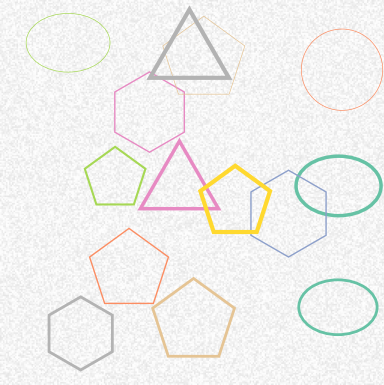[{"shape": "oval", "thickness": 2.5, "radius": 0.55, "center": [0.879, 0.517]}, {"shape": "oval", "thickness": 2, "radius": 0.51, "center": [0.878, 0.202]}, {"shape": "circle", "thickness": 0.5, "radius": 0.53, "center": [0.888, 0.819]}, {"shape": "pentagon", "thickness": 1, "radius": 0.54, "center": [0.335, 0.299]}, {"shape": "hexagon", "thickness": 1, "radius": 0.56, "center": [0.749, 0.445]}, {"shape": "hexagon", "thickness": 1, "radius": 0.52, "center": [0.388, 0.709]}, {"shape": "triangle", "thickness": 2.5, "radius": 0.59, "center": [0.466, 0.516]}, {"shape": "pentagon", "thickness": 1.5, "radius": 0.41, "center": [0.299, 0.536]}, {"shape": "oval", "thickness": 0.5, "radius": 0.54, "center": [0.177, 0.889]}, {"shape": "pentagon", "thickness": 3, "radius": 0.48, "center": [0.611, 0.474]}, {"shape": "pentagon", "thickness": 2, "radius": 0.56, "center": [0.503, 0.165]}, {"shape": "pentagon", "thickness": 0.5, "radius": 0.56, "center": [0.529, 0.846]}, {"shape": "hexagon", "thickness": 2, "radius": 0.47, "center": [0.21, 0.134]}, {"shape": "triangle", "thickness": 3, "radius": 0.59, "center": [0.492, 0.857]}]